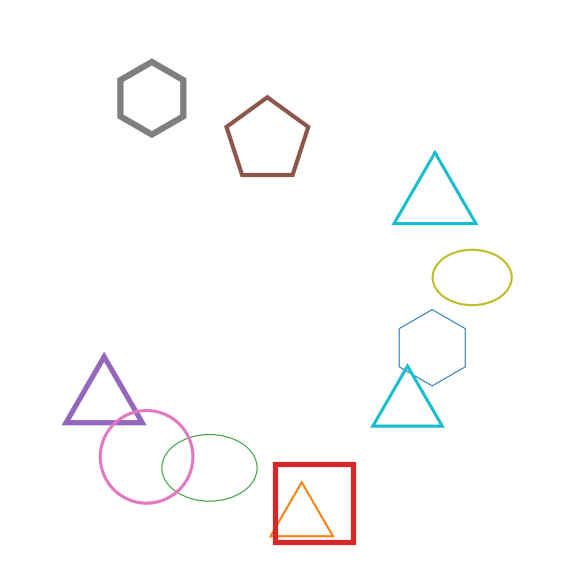[{"shape": "hexagon", "thickness": 0.5, "radius": 0.33, "center": [0.748, 0.397]}, {"shape": "triangle", "thickness": 1, "radius": 0.31, "center": [0.522, 0.102]}, {"shape": "oval", "thickness": 0.5, "radius": 0.41, "center": [0.363, 0.189]}, {"shape": "square", "thickness": 2.5, "radius": 0.34, "center": [0.544, 0.128]}, {"shape": "triangle", "thickness": 2.5, "radius": 0.38, "center": [0.18, 0.305]}, {"shape": "pentagon", "thickness": 2, "radius": 0.37, "center": [0.463, 0.756]}, {"shape": "circle", "thickness": 1.5, "radius": 0.4, "center": [0.254, 0.208]}, {"shape": "hexagon", "thickness": 3, "radius": 0.31, "center": [0.263, 0.829]}, {"shape": "oval", "thickness": 1, "radius": 0.34, "center": [0.818, 0.519]}, {"shape": "triangle", "thickness": 1.5, "radius": 0.35, "center": [0.706, 0.296]}, {"shape": "triangle", "thickness": 1.5, "radius": 0.41, "center": [0.753, 0.653]}]